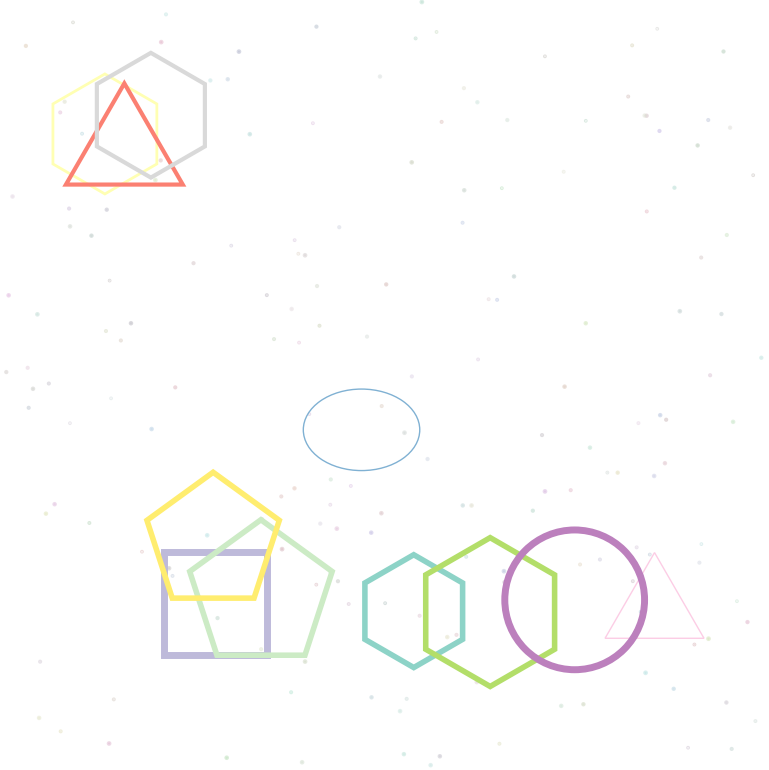[{"shape": "hexagon", "thickness": 2, "radius": 0.37, "center": [0.537, 0.206]}, {"shape": "hexagon", "thickness": 1, "radius": 0.39, "center": [0.136, 0.826]}, {"shape": "square", "thickness": 2.5, "radius": 0.34, "center": [0.28, 0.216]}, {"shape": "triangle", "thickness": 1.5, "radius": 0.44, "center": [0.161, 0.804]}, {"shape": "oval", "thickness": 0.5, "radius": 0.38, "center": [0.47, 0.442]}, {"shape": "hexagon", "thickness": 2, "radius": 0.48, "center": [0.637, 0.205]}, {"shape": "triangle", "thickness": 0.5, "radius": 0.37, "center": [0.85, 0.208]}, {"shape": "hexagon", "thickness": 1.5, "radius": 0.41, "center": [0.196, 0.85]}, {"shape": "circle", "thickness": 2.5, "radius": 0.45, "center": [0.746, 0.221]}, {"shape": "pentagon", "thickness": 2, "radius": 0.49, "center": [0.339, 0.228]}, {"shape": "pentagon", "thickness": 2, "radius": 0.45, "center": [0.277, 0.296]}]